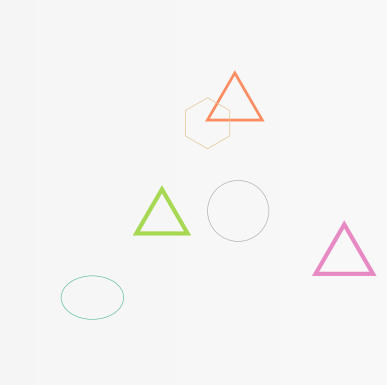[{"shape": "oval", "thickness": 0.5, "radius": 0.4, "center": [0.238, 0.227]}, {"shape": "triangle", "thickness": 2, "radius": 0.41, "center": [0.606, 0.729]}, {"shape": "triangle", "thickness": 3, "radius": 0.43, "center": [0.888, 0.331]}, {"shape": "triangle", "thickness": 3, "radius": 0.38, "center": [0.418, 0.432]}, {"shape": "hexagon", "thickness": 0.5, "radius": 0.33, "center": [0.536, 0.68]}, {"shape": "circle", "thickness": 0.5, "radius": 0.4, "center": [0.615, 0.452]}]